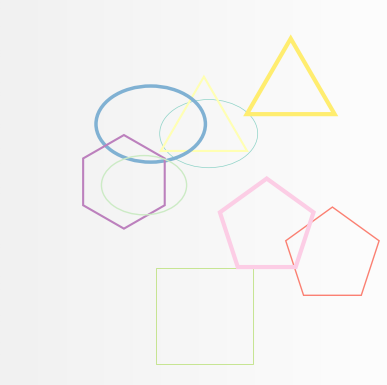[{"shape": "oval", "thickness": 0.5, "radius": 0.63, "center": [0.539, 0.653]}, {"shape": "triangle", "thickness": 1.5, "radius": 0.64, "center": [0.526, 0.672]}, {"shape": "pentagon", "thickness": 1, "radius": 0.63, "center": [0.858, 0.335]}, {"shape": "oval", "thickness": 2.5, "radius": 0.71, "center": [0.389, 0.678]}, {"shape": "square", "thickness": 0.5, "radius": 0.62, "center": [0.528, 0.179]}, {"shape": "pentagon", "thickness": 3, "radius": 0.64, "center": [0.688, 0.409]}, {"shape": "hexagon", "thickness": 1.5, "radius": 0.61, "center": [0.32, 0.528]}, {"shape": "oval", "thickness": 1, "radius": 0.55, "center": [0.372, 0.519]}, {"shape": "triangle", "thickness": 3, "radius": 0.65, "center": [0.75, 0.769]}]